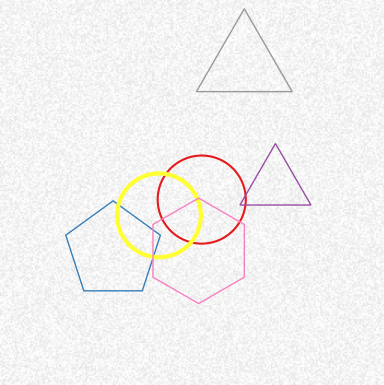[{"shape": "circle", "thickness": 1.5, "radius": 0.57, "center": [0.524, 0.482]}, {"shape": "pentagon", "thickness": 1, "radius": 0.65, "center": [0.294, 0.349]}, {"shape": "triangle", "thickness": 1, "radius": 0.53, "center": [0.715, 0.521]}, {"shape": "circle", "thickness": 3, "radius": 0.54, "center": [0.413, 0.441]}, {"shape": "hexagon", "thickness": 1, "radius": 0.68, "center": [0.516, 0.349]}, {"shape": "triangle", "thickness": 1, "radius": 0.72, "center": [0.635, 0.834]}]